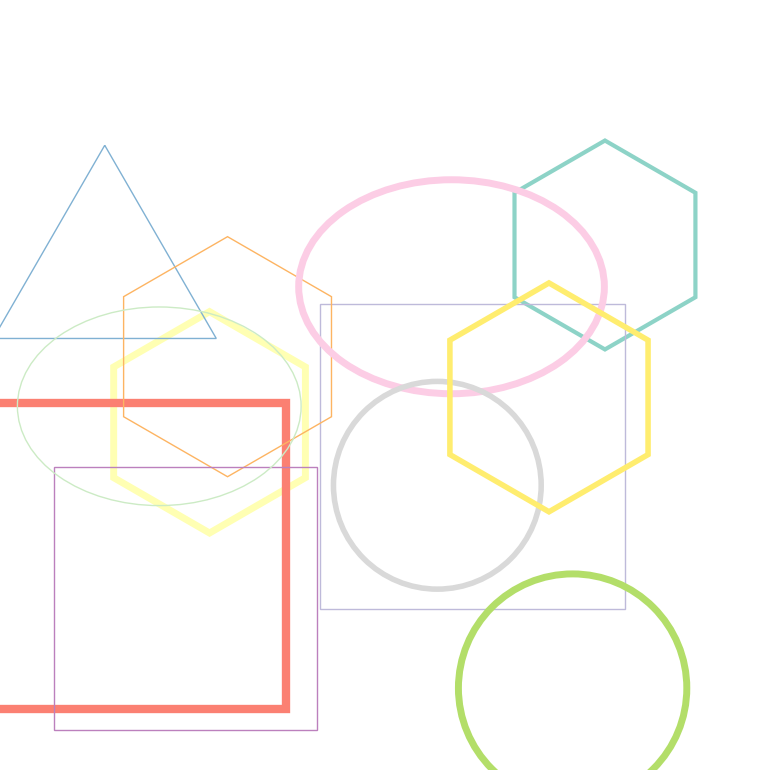[{"shape": "hexagon", "thickness": 1.5, "radius": 0.68, "center": [0.786, 0.682]}, {"shape": "hexagon", "thickness": 2.5, "radius": 0.72, "center": [0.272, 0.452]}, {"shape": "square", "thickness": 0.5, "radius": 0.99, "center": [0.614, 0.408]}, {"shape": "square", "thickness": 3, "radius": 0.99, "center": [0.173, 0.278]}, {"shape": "triangle", "thickness": 0.5, "radius": 0.84, "center": [0.136, 0.644]}, {"shape": "hexagon", "thickness": 0.5, "radius": 0.78, "center": [0.296, 0.537]}, {"shape": "circle", "thickness": 2.5, "radius": 0.74, "center": [0.744, 0.106]}, {"shape": "oval", "thickness": 2.5, "radius": 0.99, "center": [0.586, 0.628]}, {"shape": "circle", "thickness": 2, "radius": 0.67, "center": [0.568, 0.37]}, {"shape": "square", "thickness": 0.5, "radius": 0.85, "center": [0.241, 0.223]}, {"shape": "oval", "thickness": 0.5, "radius": 0.92, "center": [0.207, 0.472]}, {"shape": "hexagon", "thickness": 2, "radius": 0.74, "center": [0.713, 0.484]}]